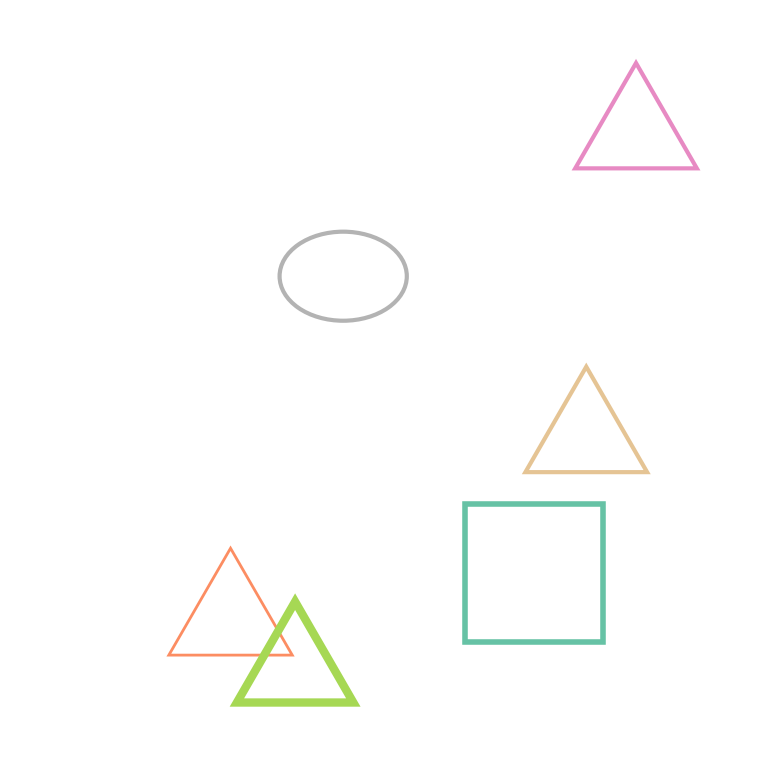[{"shape": "square", "thickness": 2, "radius": 0.45, "center": [0.694, 0.256]}, {"shape": "triangle", "thickness": 1, "radius": 0.46, "center": [0.299, 0.195]}, {"shape": "triangle", "thickness": 1.5, "radius": 0.46, "center": [0.826, 0.827]}, {"shape": "triangle", "thickness": 3, "radius": 0.44, "center": [0.383, 0.131]}, {"shape": "triangle", "thickness": 1.5, "radius": 0.46, "center": [0.761, 0.432]}, {"shape": "oval", "thickness": 1.5, "radius": 0.41, "center": [0.446, 0.641]}]